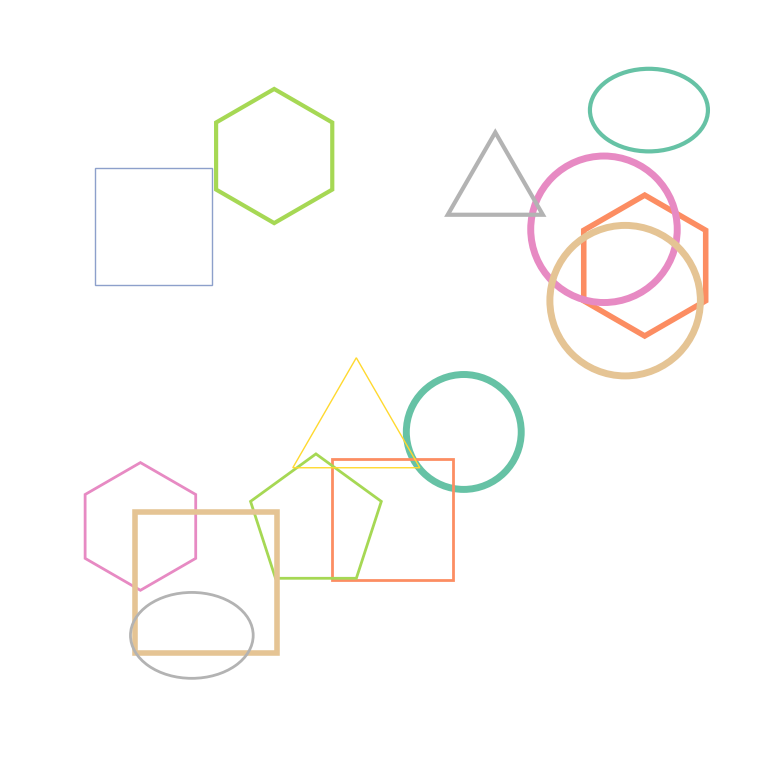[{"shape": "circle", "thickness": 2.5, "radius": 0.37, "center": [0.602, 0.439]}, {"shape": "oval", "thickness": 1.5, "radius": 0.38, "center": [0.843, 0.857]}, {"shape": "hexagon", "thickness": 2, "radius": 0.46, "center": [0.837, 0.655]}, {"shape": "square", "thickness": 1, "radius": 0.39, "center": [0.509, 0.326]}, {"shape": "square", "thickness": 0.5, "radius": 0.38, "center": [0.199, 0.706]}, {"shape": "hexagon", "thickness": 1, "radius": 0.41, "center": [0.182, 0.316]}, {"shape": "circle", "thickness": 2.5, "radius": 0.48, "center": [0.784, 0.702]}, {"shape": "hexagon", "thickness": 1.5, "radius": 0.44, "center": [0.356, 0.797]}, {"shape": "pentagon", "thickness": 1, "radius": 0.45, "center": [0.41, 0.321]}, {"shape": "triangle", "thickness": 0.5, "radius": 0.48, "center": [0.463, 0.44]}, {"shape": "circle", "thickness": 2.5, "radius": 0.49, "center": [0.812, 0.61]}, {"shape": "square", "thickness": 2, "radius": 0.46, "center": [0.267, 0.243]}, {"shape": "oval", "thickness": 1, "radius": 0.4, "center": [0.249, 0.175]}, {"shape": "triangle", "thickness": 1.5, "radius": 0.36, "center": [0.643, 0.757]}]